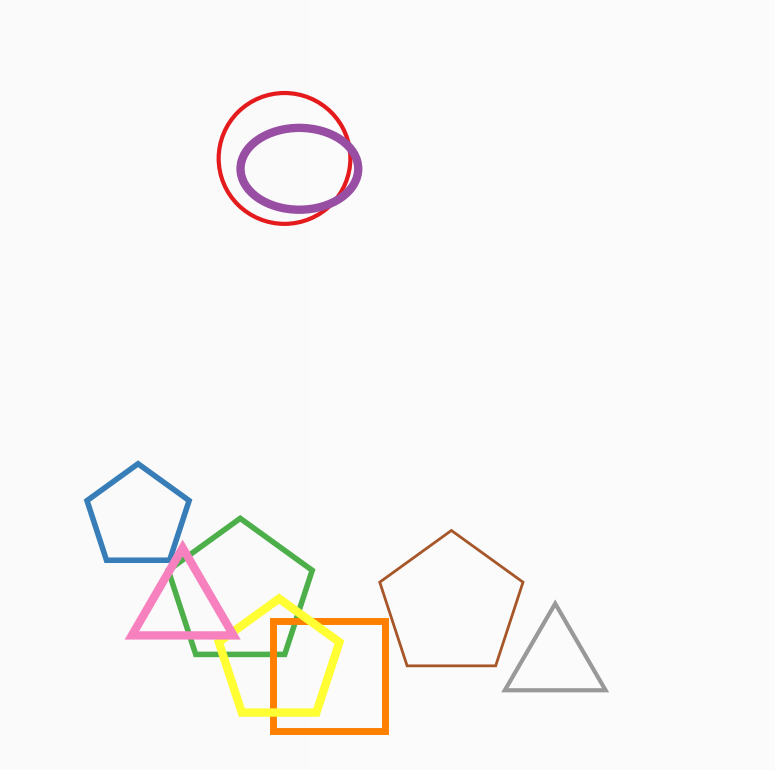[{"shape": "circle", "thickness": 1.5, "radius": 0.42, "center": [0.367, 0.794]}, {"shape": "pentagon", "thickness": 2, "radius": 0.35, "center": [0.178, 0.328]}, {"shape": "pentagon", "thickness": 2, "radius": 0.49, "center": [0.31, 0.229]}, {"shape": "oval", "thickness": 3, "radius": 0.38, "center": [0.386, 0.781]}, {"shape": "square", "thickness": 2.5, "radius": 0.36, "center": [0.424, 0.122]}, {"shape": "pentagon", "thickness": 3, "radius": 0.41, "center": [0.36, 0.141]}, {"shape": "pentagon", "thickness": 1, "radius": 0.49, "center": [0.582, 0.214]}, {"shape": "triangle", "thickness": 3, "radius": 0.38, "center": [0.236, 0.213]}, {"shape": "triangle", "thickness": 1.5, "radius": 0.38, "center": [0.716, 0.141]}]